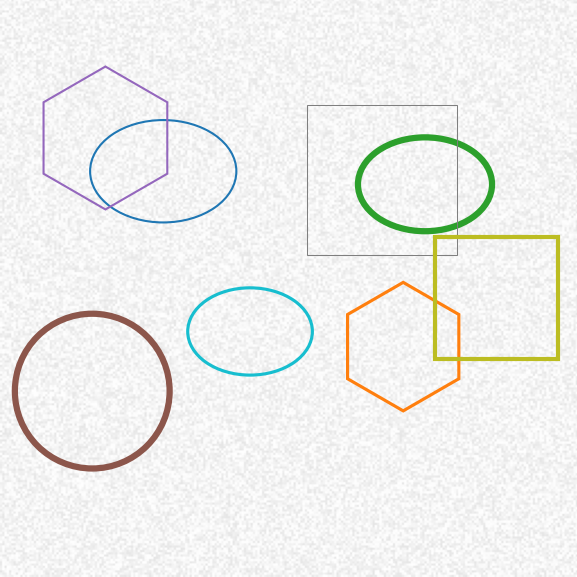[{"shape": "oval", "thickness": 1, "radius": 0.63, "center": [0.283, 0.703]}, {"shape": "hexagon", "thickness": 1.5, "radius": 0.56, "center": [0.698, 0.399]}, {"shape": "oval", "thickness": 3, "radius": 0.58, "center": [0.736, 0.68]}, {"shape": "hexagon", "thickness": 1, "radius": 0.62, "center": [0.183, 0.76]}, {"shape": "circle", "thickness": 3, "radius": 0.67, "center": [0.16, 0.322]}, {"shape": "square", "thickness": 0.5, "radius": 0.65, "center": [0.661, 0.687]}, {"shape": "square", "thickness": 2, "radius": 0.53, "center": [0.86, 0.483]}, {"shape": "oval", "thickness": 1.5, "radius": 0.54, "center": [0.433, 0.425]}]